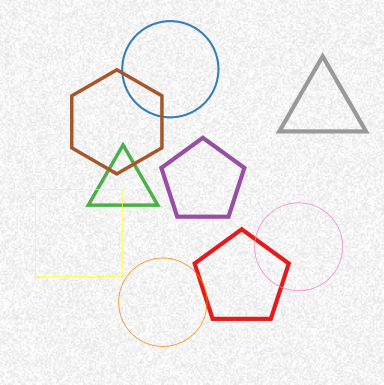[{"shape": "pentagon", "thickness": 3, "radius": 0.64, "center": [0.628, 0.276]}, {"shape": "circle", "thickness": 1.5, "radius": 0.62, "center": [0.442, 0.82]}, {"shape": "triangle", "thickness": 2.5, "radius": 0.52, "center": [0.32, 0.519]}, {"shape": "pentagon", "thickness": 3, "radius": 0.57, "center": [0.527, 0.529]}, {"shape": "circle", "thickness": 0.5, "radius": 0.57, "center": [0.423, 0.215]}, {"shape": "square", "thickness": 0.5, "radius": 0.56, "center": [0.205, 0.396]}, {"shape": "hexagon", "thickness": 2.5, "radius": 0.68, "center": [0.304, 0.684]}, {"shape": "circle", "thickness": 0.5, "radius": 0.57, "center": [0.776, 0.359]}, {"shape": "triangle", "thickness": 3, "radius": 0.65, "center": [0.838, 0.724]}]